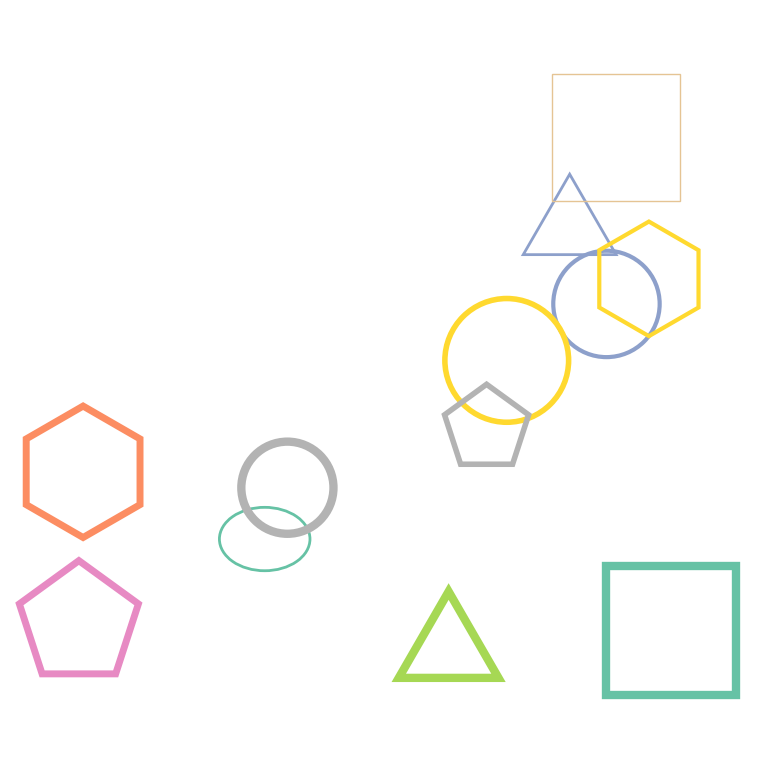[{"shape": "square", "thickness": 3, "radius": 0.42, "center": [0.871, 0.181]}, {"shape": "oval", "thickness": 1, "radius": 0.29, "center": [0.344, 0.3]}, {"shape": "hexagon", "thickness": 2.5, "radius": 0.43, "center": [0.108, 0.387]}, {"shape": "circle", "thickness": 1.5, "radius": 0.35, "center": [0.788, 0.605]}, {"shape": "triangle", "thickness": 1, "radius": 0.35, "center": [0.74, 0.704]}, {"shape": "pentagon", "thickness": 2.5, "radius": 0.41, "center": [0.102, 0.191]}, {"shape": "triangle", "thickness": 3, "radius": 0.37, "center": [0.583, 0.157]}, {"shape": "hexagon", "thickness": 1.5, "radius": 0.37, "center": [0.843, 0.638]}, {"shape": "circle", "thickness": 2, "radius": 0.4, "center": [0.658, 0.532]}, {"shape": "square", "thickness": 0.5, "radius": 0.41, "center": [0.8, 0.821]}, {"shape": "circle", "thickness": 3, "radius": 0.3, "center": [0.373, 0.367]}, {"shape": "pentagon", "thickness": 2, "radius": 0.29, "center": [0.632, 0.444]}]